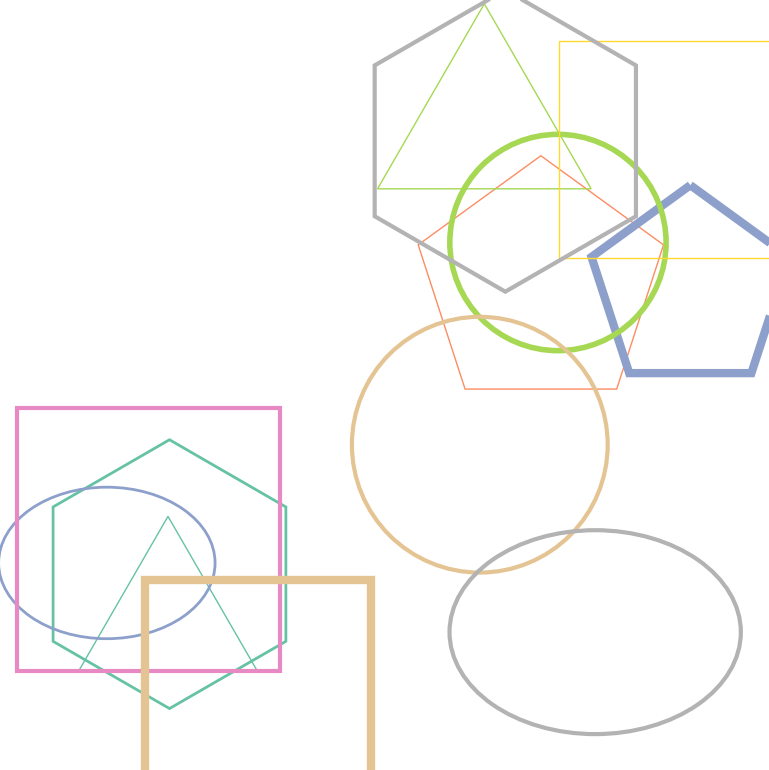[{"shape": "hexagon", "thickness": 1, "radius": 0.87, "center": [0.22, 0.254]}, {"shape": "triangle", "thickness": 0.5, "radius": 0.67, "center": [0.218, 0.196]}, {"shape": "pentagon", "thickness": 0.5, "radius": 0.84, "center": [0.702, 0.63]}, {"shape": "pentagon", "thickness": 3, "radius": 0.67, "center": [0.897, 0.625]}, {"shape": "oval", "thickness": 1, "radius": 0.7, "center": [0.139, 0.269]}, {"shape": "square", "thickness": 1.5, "radius": 0.85, "center": [0.193, 0.299]}, {"shape": "circle", "thickness": 2, "radius": 0.7, "center": [0.725, 0.685]}, {"shape": "triangle", "thickness": 0.5, "radius": 0.8, "center": [0.629, 0.835]}, {"shape": "square", "thickness": 0.5, "radius": 0.7, "center": [0.866, 0.805]}, {"shape": "square", "thickness": 3, "radius": 0.73, "center": [0.335, 0.1]}, {"shape": "circle", "thickness": 1.5, "radius": 0.83, "center": [0.623, 0.422]}, {"shape": "oval", "thickness": 1.5, "radius": 0.95, "center": [0.773, 0.179]}, {"shape": "hexagon", "thickness": 1.5, "radius": 0.98, "center": [0.656, 0.817]}]